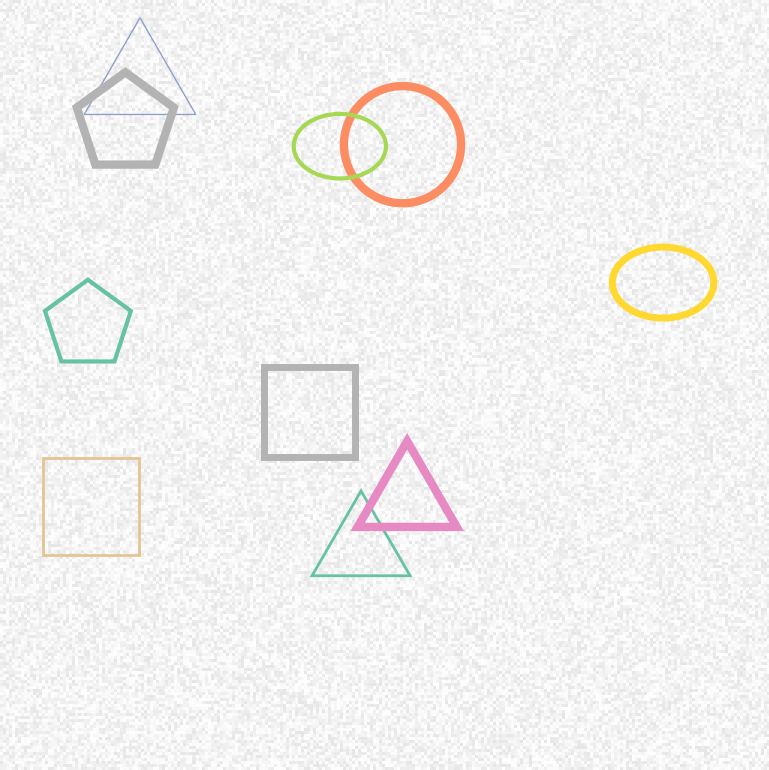[{"shape": "triangle", "thickness": 1, "radius": 0.37, "center": [0.469, 0.289]}, {"shape": "pentagon", "thickness": 1.5, "radius": 0.29, "center": [0.114, 0.578]}, {"shape": "circle", "thickness": 3, "radius": 0.38, "center": [0.523, 0.812]}, {"shape": "triangle", "thickness": 0.5, "radius": 0.42, "center": [0.182, 0.893]}, {"shape": "triangle", "thickness": 3, "radius": 0.37, "center": [0.529, 0.353]}, {"shape": "oval", "thickness": 1.5, "radius": 0.3, "center": [0.441, 0.81]}, {"shape": "oval", "thickness": 2.5, "radius": 0.33, "center": [0.861, 0.633]}, {"shape": "square", "thickness": 1, "radius": 0.31, "center": [0.118, 0.342]}, {"shape": "square", "thickness": 2.5, "radius": 0.29, "center": [0.402, 0.465]}, {"shape": "pentagon", "thickness": 3, "radius": 0.33, "center": [0.163, 0.84]}]